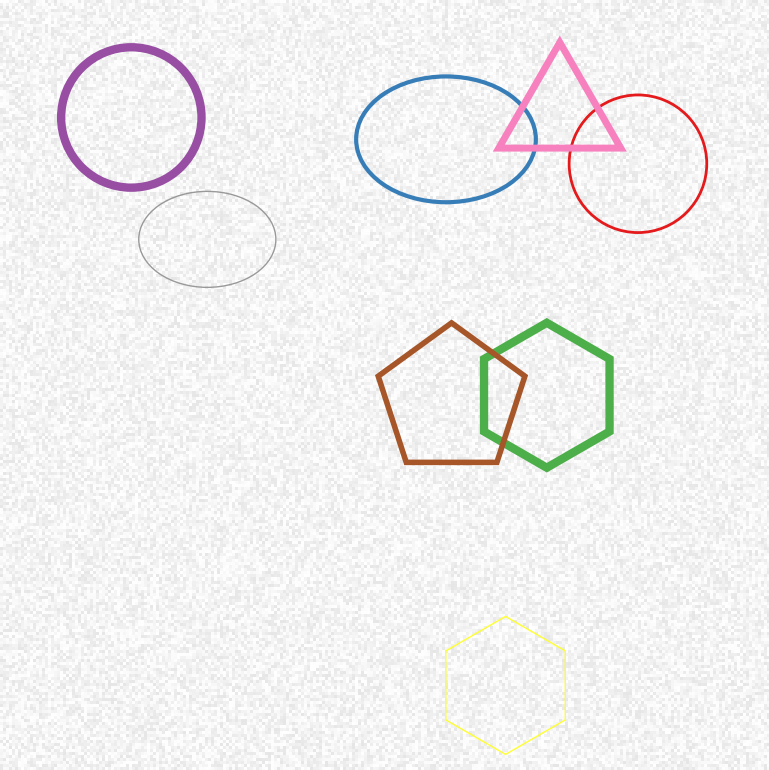[{"shape": "circle", "thickness": 1, "radius": 0.45, "center": [0.829, 0.787]}, {"shape": "oval", "thickness": 1.5, "radius": 0.58, "center": [0.579, 0.819]}, {"shape": "hexagon", "thickness": 3, "radius": 0.47, "center": [0.71, 0.487]}, {"shape": "circle", "thickness": 3, "radius": 0.46, "center": [0.171, 0.847]}, {"shape": "hexagon", "thickness": 0.5, "radius": 0.45, "center": [0.657, 0.11]}, {"shape": "pentagon", "thickness": 2, "radius": 0.5, "center": [0.586, 0.481]}, {"shape": "triangle", "thickness": 2.5, "radius": 0.46, "center": [0.727, 0.853]}, {"shape": "oval", "thickness": 0.5, "radius": 0.45, "center": [0.269, 0.689]}]